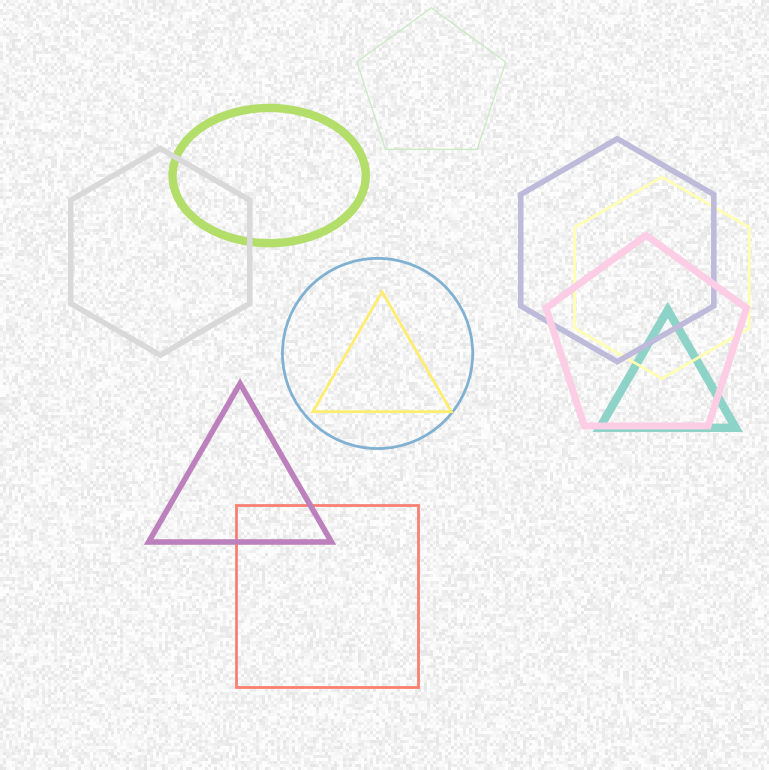[{"shape": "triangle", "thickness": 3, "radius": 0.51, "center": [0.867, 0.495]}, {"shape": "hexagon", "thickness": 1, "radius": 0.65, "center": [0.86, 0.639]}, {"shape": "hexagon", "thickness": 2, "radius": 0.72, "center": [0.802, 0.675]}, {"shape": "square", "thickness": 1, "radius": 0.59, "center": [0.424, 0.226]}, {"shape": "circle", "thickness": 1, "radius": 0.62, "center": [0.49, 0.541]}, {"shape": "oval", "thickness": 3, "radius": 0.63, "center": [0.35, 0.772]}, {"shape": "pentagon", "thickness": 2.5, "radius": 0.68, "center": [0.839, 0.558]}, {"shape": "hexagon", "thickness": 2, "radius": 0.67, "center": [0.208, 0.673]}, {"shape": "triangle", "thickness": 2, "radius": 0.69, "center": [0.312, 0.365]}, {"shape": "pentagon", "thickness": 0.5, "radius": 0.51, "center": [0.56, 0.888]}, {"shape": "triangle", "thickness": 1, "radius": 0.52, "center": [0.496, 0.517]}]